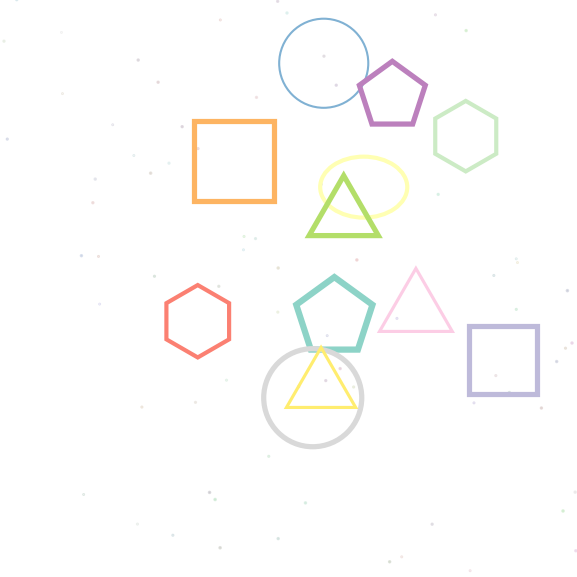[{"shape": "pentagon", "thickness": 3, "radius": 0.35, "center": [0.579, 0.45]}, {"shape": "oval", "thickness": 2, "radius": 0.38, "center": [0.63, 0.675]}, {"shape": "square", "thickness": 2.5, "radius": 0.29, "center": [0.871, 0.375]}, {"shape": "hexagon", "thickness": 2, "radius": 0.31, "center": [0.342, 0.443]}, {"shape": "circle", "thickness": 1, "radius": 0.39, "center": [0.561, 0.89]}, {"shape": "square", "thickness": 2.5, "radius": 0.35, "center": [0.405, 0.721]}, {"shape": "triangle", "thickness": 2.5, "radius": 0.35, "center": [0.595, 0.626]}, {"shape": "triangle", "thickness": 1.5, "radius": 0.36, "center": [0.72, 0.462]}, {"shape": "circle", "thickness": 2.5, "radius": 0.42, "center": [0.542, 0.31]}, {"shape": "pentagon", "thickness": 2.5, "radius": 0.3, "center": [0.679, 0.833]}, {"shape": "hexagon", "thickness": 2, "radius": 0.3, "center": [0.806, 0.763]}, {"shape": "triangle", "thickness": 1.5, "radius": 0.35, "center": [0.556, 0.328]}]